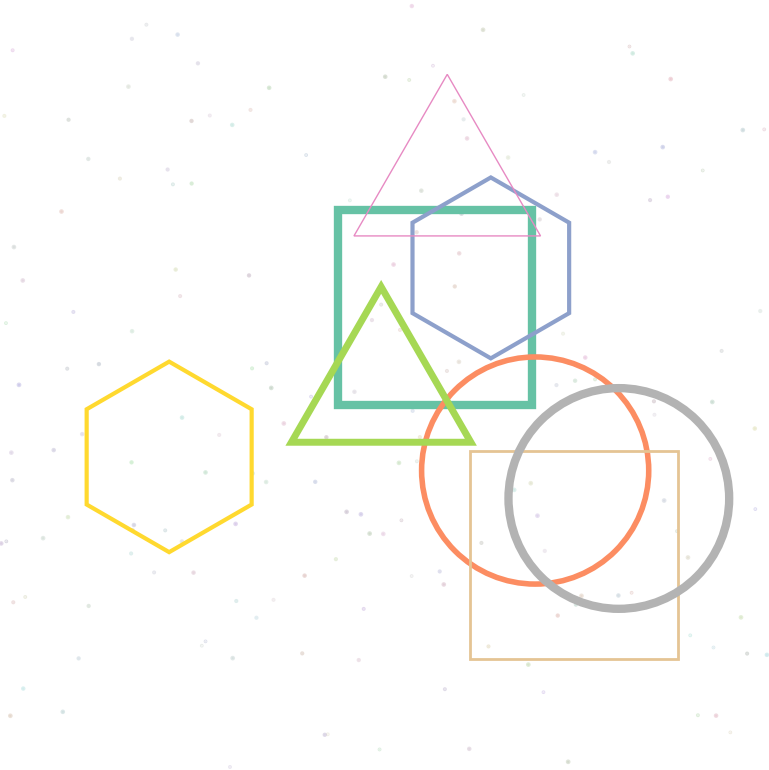[{"shape": "square", "thickness": 3, "radius": 0.63, "center": [0.565, 0.601]}, {"shape": "circle", "thickness": 2, "radius": 0.74, "center": [0.695, 0.389]}, {"shape": "hexagon", "thickness": 1.5, "radius": 0.59, "center": [0.637, 0.652]}, {"shape": "triangle", "thickness": 0.5, "radius": 0.7, "center": [0.581, 0.764]}, {"shape": "triangle", "thickness": 2.5, "radius": 0.67, "center": [0.495, 0.493]}, {"shape": "hexagon", "thickness": 1.5, "radius": 0.62, "center": [0.22, 0.407]}, {"shape": "square", "thickness": 1, "radius": 0.67, "center": [0.745, 0.279]}, {"shape": "circle", "thickness": 3, "radius": 0.72, "center": [0.804, 0.353]}]